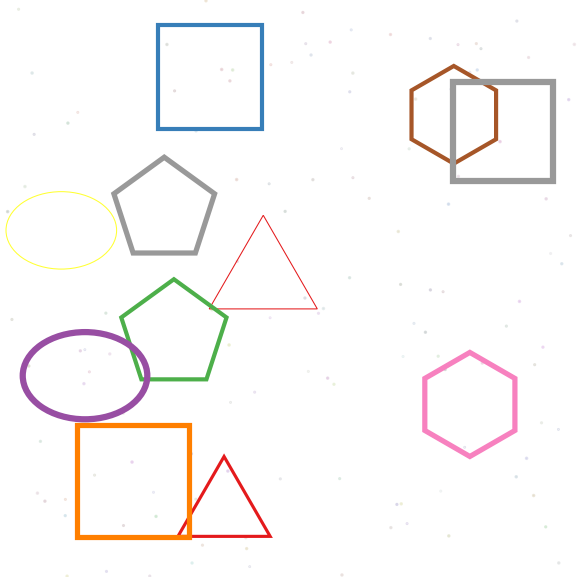[{"shape": "triangle", "thickness": 1.5, "radius": 0.46, "center": [0.388, 0.116]}, {"shape": "triangle", "thickness": 0.5, "radius": 0.54, "center": [0.456, 0.518]}, {"shape": "square", "thickness": 2, "radius": 0.45, "center": [0.364, 0.866]}, {"shape": "pentagon", "thickness": 2, "radius": 0.48, "center": [0.301, 0.42]}, {"shape": "oval", "thickness": 3, "radius": 0.54, "center": [0.147, 0.349]}, {"shape": "square", "thickness": 2.5, "radius": 0.49, "center": [0.23, 0.166]}, {"shape": "oval", "thickness": 0.5, "radius": 0.48, "center": [0.106, 0.6]}, {"shape": "hexagon", "thickness": 2, "radius": 0.42, "center": [0.786, 0.8]}, {"shape": "hexagon", "thickness": 2.5, "radius": 0.45, "center": [0.814, 0.299]}, {"shape": "square", "thickness": 3, "radius": 0.43, "center": [0.871, 0.772]}, {"shape": "pentagon", "thickness": 2.5, "radius": 0.46, "center": [0.284, 0.635]}]